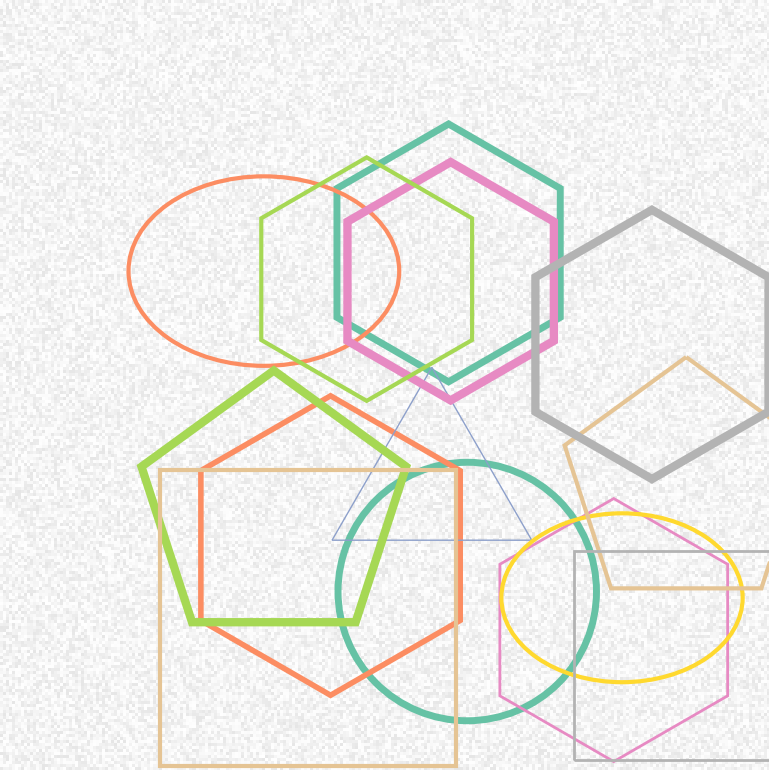[{"shape": "hexagon", "thickness": 2.5, "radius": 0.84, "center": [0.583, 0.672]}, {"shape": "circle", "thickness": 2.5, "radius": 0.84, "center": [0.607, 0.232]}, {"shape": "oval", "thickness": 1.5, "radius": 0.88, "center": [0.343, 0.648]}, {"shape": "hexagon", "thickness": 2, "radius": 0.97, "center": [0.429, 0.292]}, {"shape": "triangle", "thickness": 0.5, "radius": 0.75, "center": [0.561, 0.373]}, {"shape": "hexagon", "thickness": 3, "radius": 0.77, "center": [0.585, 0.635]}, {"shape": "hexagon", "thickness": 1, "radius": 0.85, "center": [0.797, 0.182]}, {"shape": "pentagon", "thickness": 3, "radius": 0.9, "center": [0.356, 0.338]}, {"shape": "hexagon", "thickness": 1.5, "radius": 0.79, "center": [0.476, 0.637]}, {"shape": "oval", "thickness": 1.5, "radius": 0.78, "center": [0.808, 0.224]}, {"shape": "square", "thickness": 1.5, "radius": 0.96, "center": [0.4, 0.197]}, {"shape": "pentagon", "thickness": 1.5, "radius": 0.83, "center": [0.891, 0.37]}, {"shape": "square", "thickness": 1, "radius": 0.68, "center": [0.881, 0.149]}, {"shape": "hexagon", "thickness": 3, "radius": 0.87, "center": [0.847, 0.553]}]